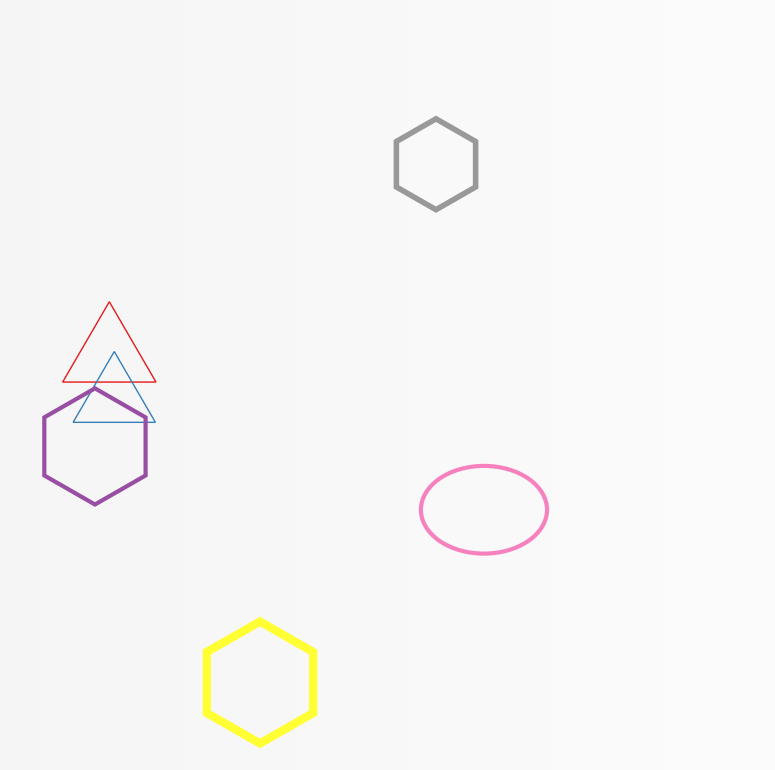[{"shape": "triangle", "thickness": 0.5, "radius": 0.35, "center": [0.141, 0.539]}, {"shape": "triangle", "thickness": 0.5, "radius": 0.31, "center": [0.147, 0.482]}, {"shape": "hexagon", "thickness": 1.5, "radius": 0.38, "center": [0.123, 0.42]}, {"shape": "hexagon", "thickness": 3, "radius": 0.4, "center": [0.335, 0.114]}, {"shape": "oval", "thickness": 1.5, "radius": 0.41, "center": [0.624, 0.338]}, {"shape": "hexagon", "thickness": 2, "radius": 0.3, "center": [0.563, 0.787]}]